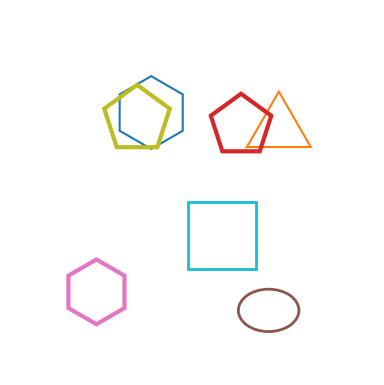[{"shape": "hexagon", "thickness": 1.5, "radius": 0.47, "center": [0.393, 0.708]}, {"shape": "triangle", "thickness": 1.5, "radius": 0.48, "center": [0.724, 0.666]}, {"shape": "pentagon", "thickness": 3, "radius": 0.41, "center": [0.626, 0.674]}, {"shape": "oval", "thickness": 2, "radius": 0.39, "center": [0.698, 0.194]}, {"shape": "hexagon", "thickness": 3, "radius": 0.42, "center": [0.25, 0.242]}, {"shape": "pentagon", "thickness": 3, "radius": 0.45, "center": [0.356, 0.69]}, {"shape": "square", "thickness": 2, "radius": 0.44, "center": [0.576, 0.388]}]